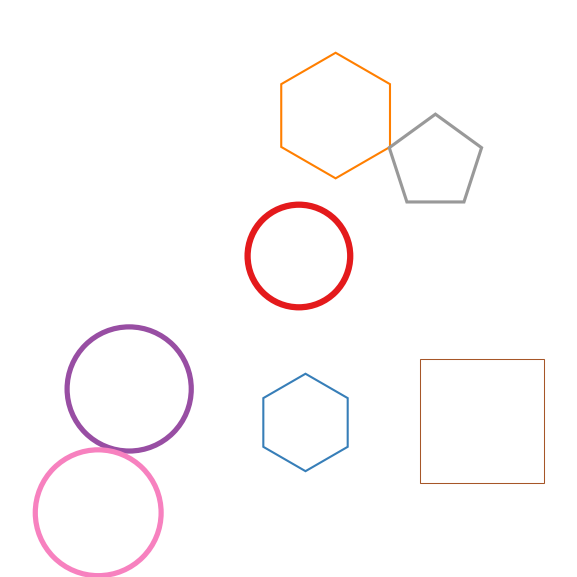[{"shape": "circle", "thickness": 3, "radius": 0.44, "center": [0.518, 0.556]}, {"shape": "hexagon", "thickness": 1, "radius": 0.42, "center": [0.529, 0.268]}, {"shape": "circle", "thickness": 2.5, "radius": 0.54, "center": [0.224, 0.326]}, {"shape": "hexagon", "thickness": 1, "radius": 0.54, "center": [0.581, 0.799]}, {"shape": "square", "thickness": 0.5, "radius": 0.53, "center": [0.835, 0.27]}, {"shape": "circle", "thickness": 2.5, "radius": 0.54, "center": [0.17, 0.111]}, {"shape": "pentagon", "thickness": 1.5, "radius": 0.42, "center": [0.754, 0.717]}]